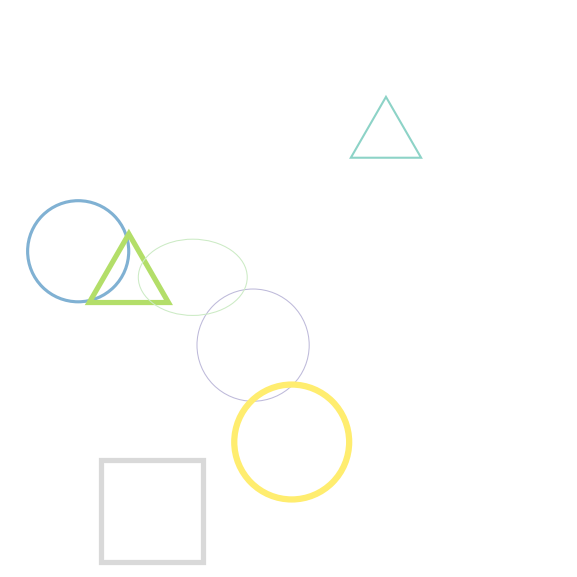[{"shape": "triangle", "thickness": 1, "radius": 0.35, "center": [0.668, 0.761]}, {"shape": "circle", "thickness": 0.5, "radius": 0.49, "center": [0.438, 0.402]}, {"shape": "circle", "thickness": 1.5, "radius": 0.44, "center": [0.135, 0.564]}, {"shape": "triangle", "thickness": 2.5, "radius": 0.4, "center": [0.223, 0.515]}, {"shape": "square", "thickness": 2.5, "radius": 0.44, "center": [0.263, 0.114]}, {"shape": "oval", "thickness": 0.5, "radius": 0.47, "center": [0.334, 0.519]}, {"shape": "circle", "thickness": 3, "radius": 0.5, "center": [0.505, 0.234]}]